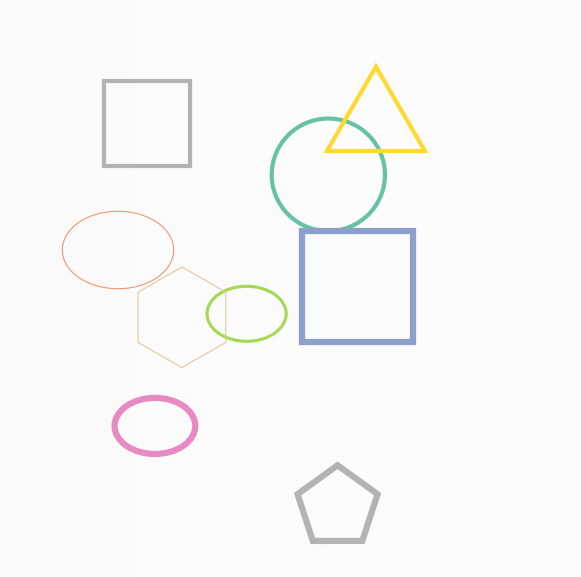[{"shape": "circle", "thickness": 2, "radius": 0.49, "center": [0.565, 0.696]}, {"shape": "oval", "thickness": 0.5, "radius": 0.48, "center": [0.203, 0.566]}, {"shape": "square", "thickness": 3, "radius": 0.48, "center": [0.614, 0.503]}, {"shape": "oval", "thickness": 3, "radius": 0.35, "center": [0.267, 0.262]}, {"shape": "oval", "thickness": 1.5, "radius": 0.34, "center": [0.424, 0.456]}, {"shape": "triangle", "thickness": 2, "radius": 0.49, "center": [0.647, 0.786]}, {"shape": "hexagon", "thickness": 0.5, "radius": 0.44, "center": [0.313, 0.45]}, {"shape": "square", "thickness": 2, "radius": 0.37, "center": [0.253, 0.785]}, {"shape": "pentagon", "thickness": 3, "radius": 0.36, "center": [0.581, 0.121]}]